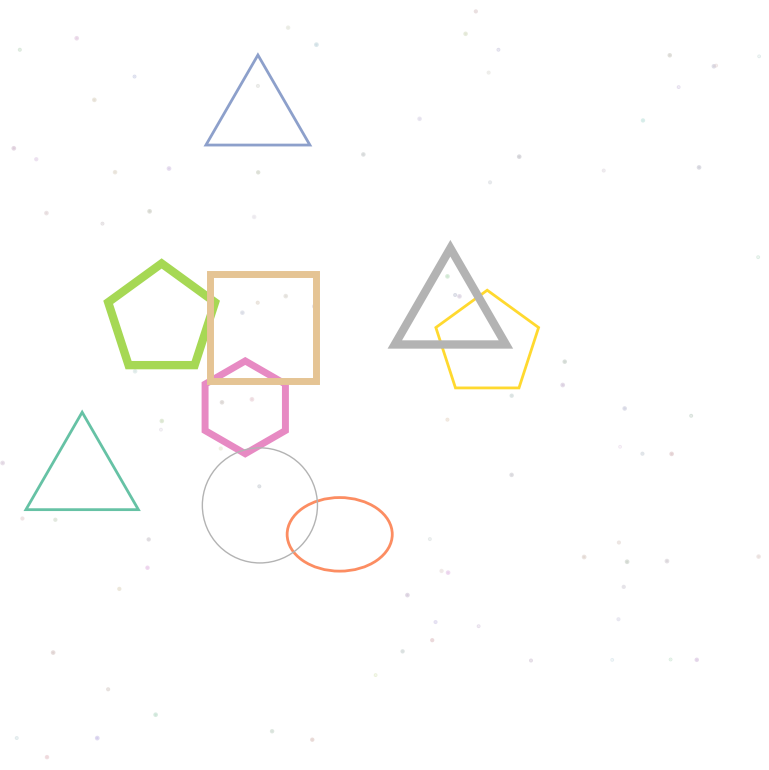[{"shape": "triangle", "thickness": 1, "radius": 0.42, "center": [0.107, 0.38]}, {"shape": "oval", "thickness": 1, "radius": 0.34, "center": [0.441, 0.306]}, {"shape": "triangle", "thickness": 1, "radius": 0.39, "center": [0.335, 0.851]}, {"shape": "hexagon", "thickness": 2.5, "radius": 0.3, "center": [0.319, 0.471]}, {"shape": "pentagon", "thickness": 3, "radius": 0.36, "center": [0.21, 0.585]}, {"shape": "pentagon", "thickness": 1, "radius": 0.35, "center": [0.633, 0.553]}, {"shape": "square", "thickness": 2.5, "radius": 0.35, "center": [0.342, 0.575]}, {"shape": "circle", "thickness": 0.5, "radius": 0.37, "center": [0.338, 0.344]}, {"shape": "triangle", "thickness": 3, "radius": 0.42, "center": [0.585, 0.594]}]